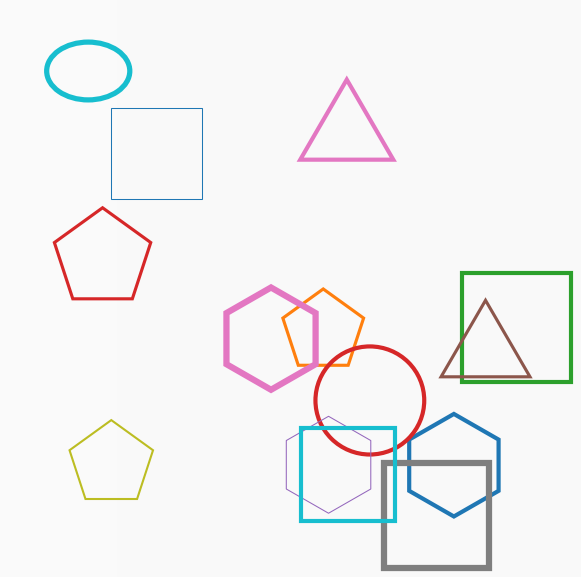[{"shape": "square", "thickness": 0.5, "radius": 0.39, "center": [0.269, 0.734]}, {"shape": "hexagon", "thickness": 2, "radius": 0.44, "center": [0.781, 0.194]}, {"shape": "pentagon", "thickness": 1.5, "radius": 0.37, "center": [0.556, 0.426]}, {"shape": "square", "thickness": 2, "radius": 0.47, "center": [0.888, 0.432]}, {"shape": "pentagon", "thickness": 1.5, "radius": 0.44, "center": [0.176, 0.552]}, {"shape": "circle", "thickness": 2, "radius": 0.47, "center": [0.636, 0.306]}, {"shape": "hexagon", "thickness": 0.5, "radius": 0.42, "center": [0.565, 0.194]}, {"shape": "triangle", "thickness": 1.5, "radius": 0.44, "center": [0.835, 0.391]}, {"shape": "triangle", "thickness": 2, "radius": 0.46, "center": [0.597, 0.769]}, {"shape": "hexagon", "thickness": 3, "radius": 0.44, "center": [0.466, 0.413]}, {"shape": "square", "thickness": 3, "radius": 0.45, "center": [0.751, 0.106]}, {"shape": "pentagon", "thickness": 1, "radius": 0.38, "center": [0.191, 0.196]}, {"shape": "oval", "thickness": 2.5, "radius": 0.36, "center": [0.152, 0.876]}, {"shape": "square", "thickness": 2, "radius": 0.4, "center": [0.599, 0.177]}]